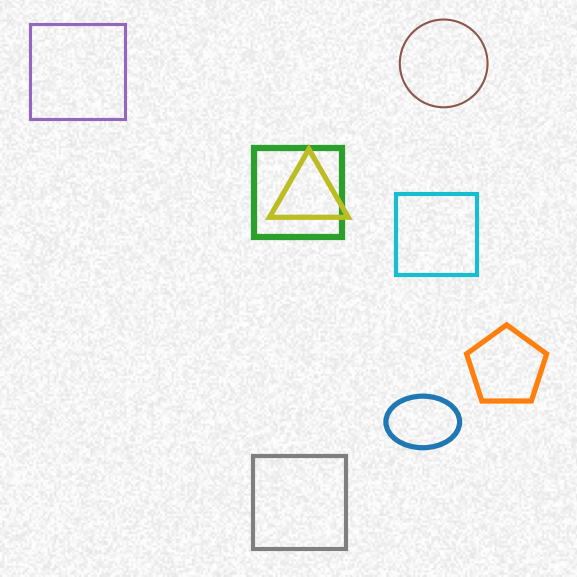[{"shape": "oval", "thickness": 2.5, "radius": 0.32, "center": [0.732, 0.269]}, {"shape": "pentagon", "thickness": 2.5, "radius": 0.36, "center": [0.877, 0.364]}, {"shape": "square", "thickness": 3, "radius": 0.38, "center": [0.516, 0.665]}, {"shape": "square", "thickness": 1.5, "radius": 0.41, "center": [0.134, 0.876]}, {"shape": "circle", "thickness": 1, "radius": 0.38, "center": [0.768, 0.889]}, {"shape": "square", "thickness": 2, "radius": 0.4, "center": [0.519, 0.129]}, {"shape": "triangle", "thickness": 2.5, "radius": 0.39, "center": [0.535, 0.662]}, {"shape": "square", "thickness": 2, "radius": 0.35, "center": [0.756, 0.593]}]